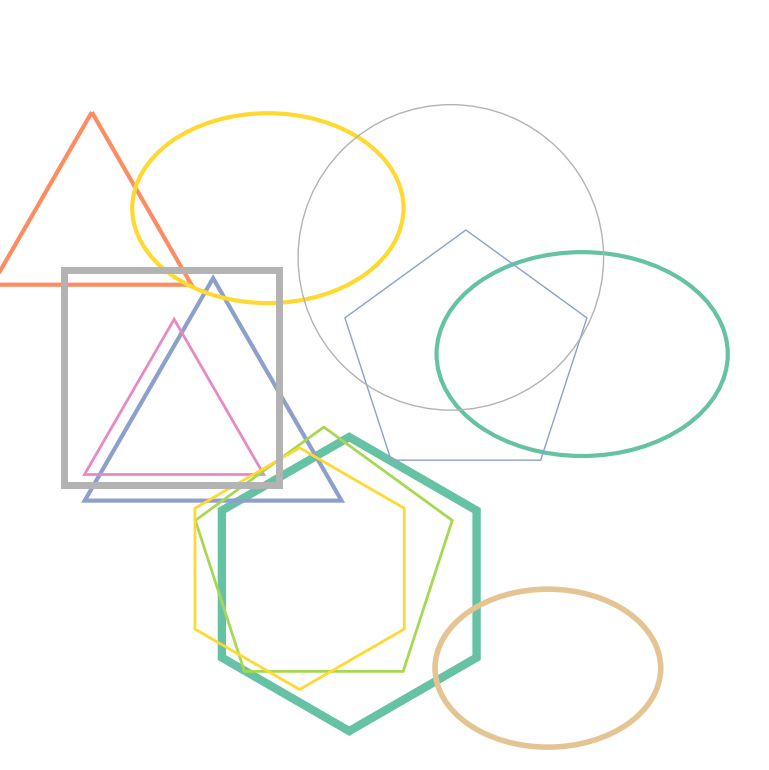[{"shape": "hexagon", "thickness": 3, "radius": 0.95, "center": [0.454, 0.241]}, {"shape": "oval", "thickness": 1.5, "radius": 0.95, "center": [0.756, 0.54]}, {"shape": "triangle", "thickness": 1.5, "radius": 0.75, "center": [0.119, 0.705]}, {"shape": "pentagon", "thickness": 0.5, "radius": 0.83, "center": [0.605, 0.536]}, {"shape": "triangle", "thickness": 1.5, "radius": 0.96, "center": [0.277, 0.446]}, {"shape": "triangle", "thickness": 1, "radius": 0.67, "center": [0.226, 0.451]}, {"shape": "pentagon", "thickness": 1, "radius": 0.88, "center": [0.421, 0.27]}, {"shape": "hexagon", "thickness": 1, "radius": 0.78, "center": [0.389, 0.262]}, {"shape": "oval", "thickness": 1.5, "radius": 0.88, "center": [0.348, 0.73]}, {"shape": "oval", "thickness": 2, "radius": 0.73, "center": [0.712, 0.132]}, {"shape": "circle", "thickness": 0.5, "radius": 0.99, "center": [0.586, 0.666]}, {"shape": "square", "thickness": 2.5, "radius": 0.7, "center": [0.223, 0.51]}]